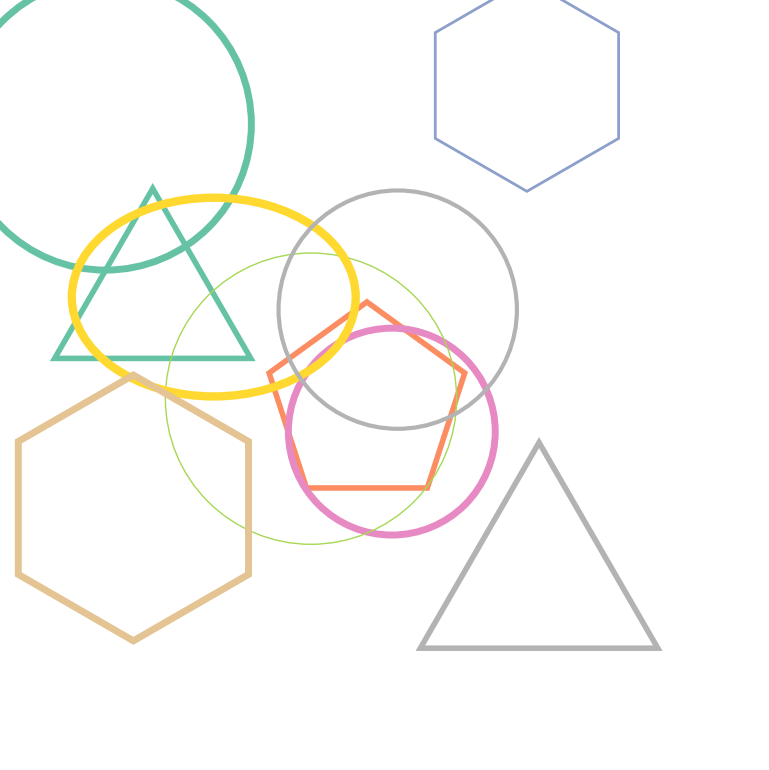[{"shape": "triangle", "thickness": 2, "radius": 0.74, "center": [0.198, 0.608]}, {"shape": "circle", "thickness": 2.5, "radius": 0.95, "center": [0.137, 0.839]}, {"shape": "pentagon", "thickness": 2, "radius": 0.67, "center": [0.477, 0.474]}, {"shape": "hexagon", "thickness": 1, "radius": 0.69, "center": [0.684, 0.889]}, {"shape": "circle", "thickness": 2.5, "radius": 0.67, "center": [0.509, 0.439]}, {"shape": "circle", "thickness": 0.5, "radius": 0.95, "center": [0.404, 0.482]}, {"shape": "oval", "thickness": 3, "radius": 0.92, "center": [0.278, 0.614]}, {"shape": "hexagon", "thickness": 2.5, "radius": 0.86, "center": [0.173, 0.34]}, {"shape": "circle", "thickness": 1.5, "radius": 0.77, "center": [0.517, 0.598]}, {"shape": "triangle", "thickness": 2, "radius": 0.89, "center": [0.7, 0.247]}]